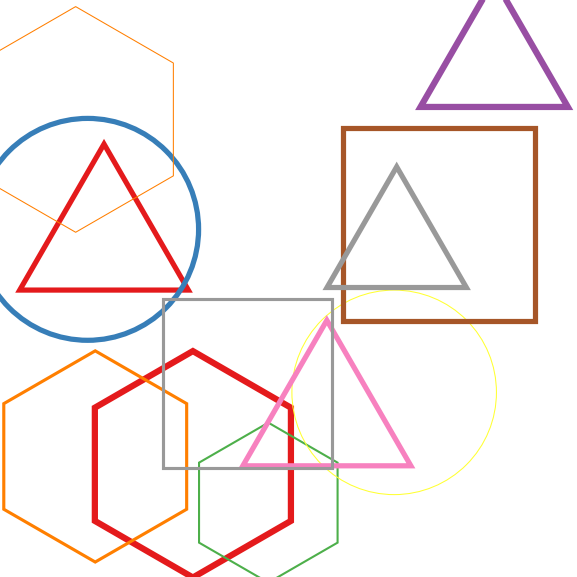[{"shape": "hexagon", "thickness": 3, "radius": 0.98, "center": [0.334, 0.195]}, {"shape": "triangle", "thickness": 2.5, "radius": 0.84, "center": [0.18, 0.581]}, {"shape": "circle", "thickness": 2.5, "radius": 0.96, "center": [0.152, 0.602]}, {"shape": "hexagon", "thickness": 1, "radius": 0.69, "center": [0.465, 0.129]}, {"shape": "triangle", "thickness": 3, "radius": 0.74, "center": [0.856, 0.888]}, {"shape": "hexagon", "thickness": 0.5, "radius": 0.98, "center": [0.131, 0.792]}, {"shape": "hexagon", "thickness": 1.5, "radius": 0.91, "center": [0.165, 0.209]}, {"shape": "circle", "thickness": 0.5, "radius": 0.89, "center": [0.683, 0.32]}, {"shape": "square", "thickness": 2.5, "radius": 0.83, "center": [0.76, 0.61]}, {"shape": "triangle", "thickness": 2.5, "radius": 0.84, "center": [0.566, 0.277]}, {"shape": "square", "thickness": 1.5, "radius": 0.73, "center": [0.429, 0.336]}, {"shape": "triangle", "thickness": 2.5, "radius": 0.7, "center": [0.687, 0.571]}]